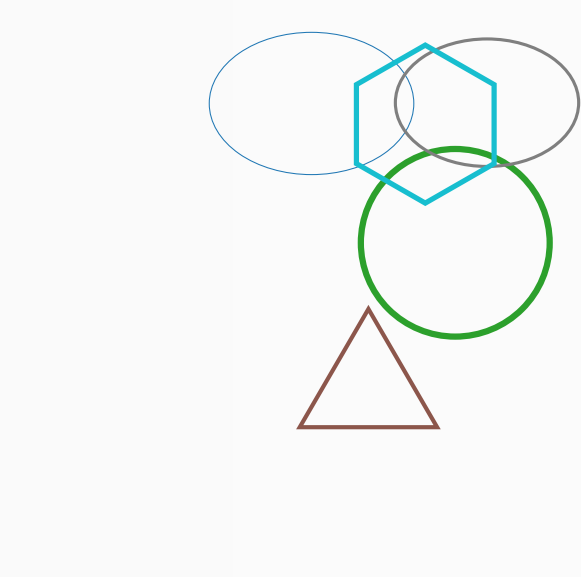[{"shape": "oval", "thickness": 0.5, "radius": 0.88, "center": [0.536, 0.82]}, {"shape": "circle", "thickness": 3, "radius": 0.81, "center": [0.783, 0.579]}, {"shape": "triangle", "thickness": 2, "radius": 0.68, "center": [0.634, 0.328]}, {"shape": "oval", "thickness": 1.5, "radius": 0.79, "center": [0.838, 0.821]}, {"shape": "hexagon", "thickness": 2.5, "radius": 0.68, "center": [0.732, 0.784]}]